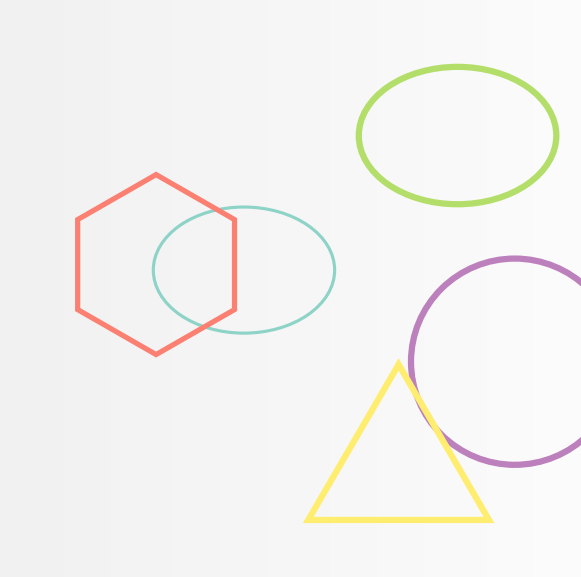[{"shape": "oval", "thickness": 1.5, "radius": 0.78, "center": [0.42, 0.531]}, {"shape": "hexagon", "thickness": 2.5, "radius": 0.78, "center": [0.269, 0.541]}, {"shape": "oval", "thickness": 3, "radius": 0.85, "center": [0.787, 0.764]}, {"shape": "circle", "thickness": 3, "radius": 0.89, "center": [0.886, 0.373]}, {"shape": "triangle", "thickness": 3, "radius": 0.9, "center": [0.686, 0.189]}]